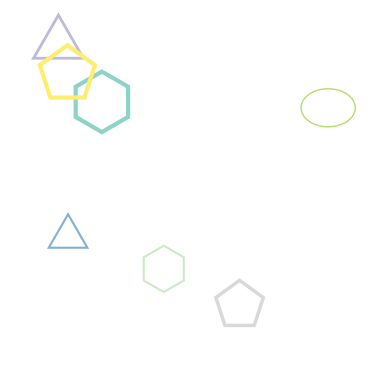[{"shape": "hexagon", "thickness": 3, "radius": 0.39, "center": [0.265, 0.735]}, {"shape": "triangle", "thickness": 2, "radius": 0.37, "center": [0.152, 0.886]}, {"shape": "triangle", "thickness": 1.5, "radius": 0.29, "center": [0.177, 0.386]}, {"shape": "oval", "thickness": 1, "radius": 0.35, "center": [0.852, 0.72]}, {"shape": "pentagon", "thickness": 2.5, "radius": 0.32, "center": [0.622, 0.207]}, {"shape": "hexagon", "thickness": 1.5, "radius": 0.3, "center": [0.425, 0.302]}, {"shape": "pentagon", "thickness": 3, "radius": 0.38, "center": [0.175, 0.808]}]